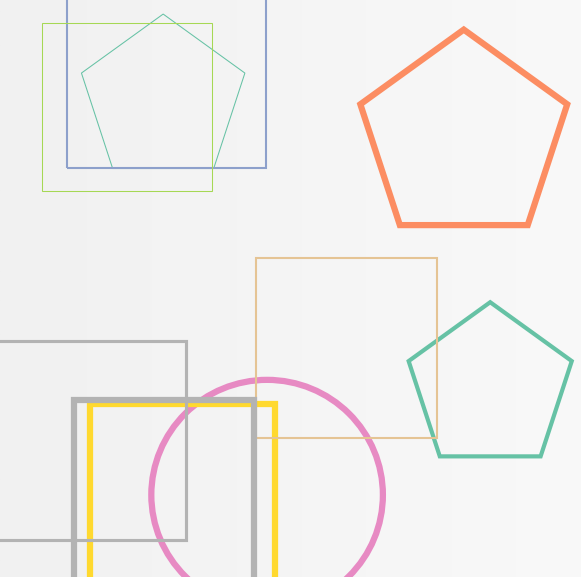[{"shape": "pentagon", "thickness": 2, "radius": 0.74, "center": [0.843, 0.328]}, {"shape": "pentagon", "thickness": 0.5, "radius": 0.74, "center": [0.281, 0.827]}, {"shape": "pentagon", "thickness": 3, "radius": 0.94, "center": [0.798, 0.761]}, {"shape": "square", "thickness": 1, "radius": 0.86, "center": [0.287, 0.88]}, {"shape": "circle", "thickness": 3, "radius": 1.0, "center": [0.46, 0.142]}, {"shape": "square", "thickness": 0.5, "radius": 0.73, "center": [0.218, 0.814]}, {"shape": "square", "thickness": 3, "radius": 0.79, "center": [0.314, 0.142]}, {"shape": "square", "thickness": 1, "radius": 0.78, "center": [0.596, 0.396]}, {"shape": "square", "thickness": 1.5, "radius": 0.86, "center": [0.147, 0.236]}, {"shape": "square", "thickness": 3, "radius": 0.77, "center": [0.283, 0.152]}]